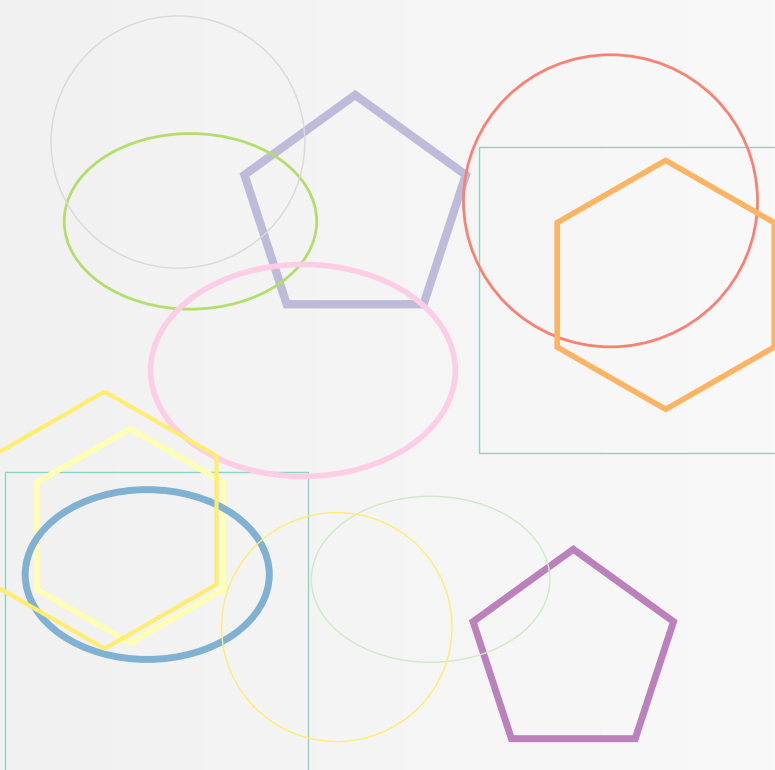[{"shape": "square", "thickness": 0.5, "radius": 0.99, "center": [0.817, 0.611]}, {"shape": "square", "thickness": 0.5, "radius": 0.98, "center": [0.202, 0.192]}, {"shape": "hexagon", "thickness": 2, "radius": 0.7, "center": [0.168, 0.304]}, {"shape": "pentagon", "thickness": 3, "radius": 0.75, "center": [0.458, 0.726]}, {"shape": "circle", "thickness": 1, "radius": 0.95, "center": [0.788, 0.739]}, {"shape": "oval", "thickness": 2.5, "radius": 0.79, "center": [0.19, 0.254]}, {"shape": "hexagon", "thickness": 2, "radius": 0.81, "center": [0.859, 0.63]}, {"shape": "oval", "thickness": 1, "radius": 0.81, "center": [0.246, 0.713]}, {"shape": "oval", "thickness": 2, "radius": 0.98, "center": [0.391, 0.519]}, {"shape": "circle", "thickness": 0.5, "radius": 0.82, "center": [0.23, 0.816]}, {"shape": "pentagon", "thickness": 2.5, "radius": 0.68, "center": [0.74, 0.151]}, {"shape": "oval", "thickness": 0.5, "radius": 0.77, "center": [0.556, 0.248]}, {"shape": "hexagon", "thickness": 1.5, "radius": 0.83, "center": [0.135, 0.324]}, {"shape": "circle", "thickness": 0.5, "radius": 0.74, "center": [0.435, 0.186]}]